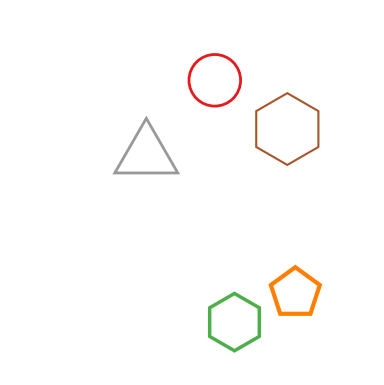[{"shape": "circle", "thickness": 2, "radius": 0.33, "center": [0.558, 0.791]}, {"shape": "hexagon", "thickness": 2.5, "radius": 0.37, "center": [0.609, 0.163]}, {"shape": "pentagon", "thickness": 3, "radius": 0.33, "center": [0.767, 0.239]}, {"shape": "hexagon", "thickness": 1.5, "radius": 0.47, "center": [0.746, 0.665]}, {"shape": "triangle", "thickness": 2, "radius": 0.47, "center": [0.38, 0.598]}]